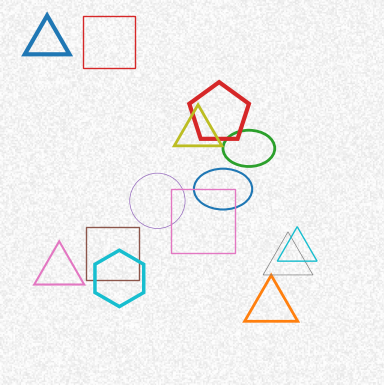[{"shape": "oval", "thickness": 1.5, "radius": 0.38, "center": [0.579, 0.509]}, {"shape": "triangle", "thickness": 3, "radius": 0.34, "center": [0.122, 0.892]}, {"shape": "triangle", "thickness": 2, "radius": 0.4, "center": [0.704, 0.205]}, {"shape": "oval", "thickness": 2, "radius": 0.34, "center": [0.646, 0.615]}, {"shape": "square", "thickness": 1, "radius": 0.34, "center": [0.284, 0.891]}, {"shape": "pentagon", "thickness": 3, "radius": 0.41, "center": [0.569, 0.705]}, {"shape": "circle", "thickness": 0.5, "radius": 0.36, "center": [0.409, 0.478]}, {"shape": "square", "thickness": 1, "radius": 0.34, "center": [0.293, 0.341]}, {"shape": "triangle", "thickness": 1.5, "radius": 0.37, "center": [0.154, 0.298]}, {"shape": "square", "thickness": 1, "radius": 0.42, "center": [0.527, 0.427]}, {"shape": "triangle", "thickness": 0.5, "radius": 0.37, "center": [0.748, 0.323]}, {"shape": "triangle", "thickness": 2, "radius": 0.36, "center": [0.514, 0.657]}, {"shape": "triangle", "thickness": 1, "radius": 0.3, "center": [0.772, 0.352]}, {"shape": "hexagon", "thickness": 2.5, "radius": 0.37, "center": [0.31, 0.277]}]